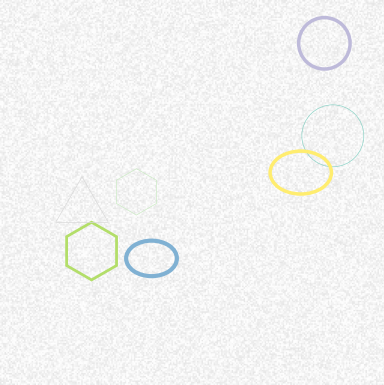[{"shape": "circle", "thickness": 0.5, "radius": 0.4, "center": [0.864, 0.647]}, {"shape": "circle", "thickness": 2.5, "radius": 0.33, "center": [0.843, 0.888]}, {"shape": "oval", "thickness": 3, "radius": 0.33, "center": [0.394, 0.329]}, {"shape": "hexagon", "thickness": 2, "radius": 0.37, "center": [0.238, 0.348]}, {"shape": "triangle", "thickness": 0.5, "radius": 0.39, "center": [0.213, 0.462]}, {"shape": "hexagon", "thickness": 0.5, "radius": 0.3, "center": [0.354, 0.502]}, {"shape": "oval", "thickness": 2.5, "radius": 0.4, "center": [0.781, 0.552]}]